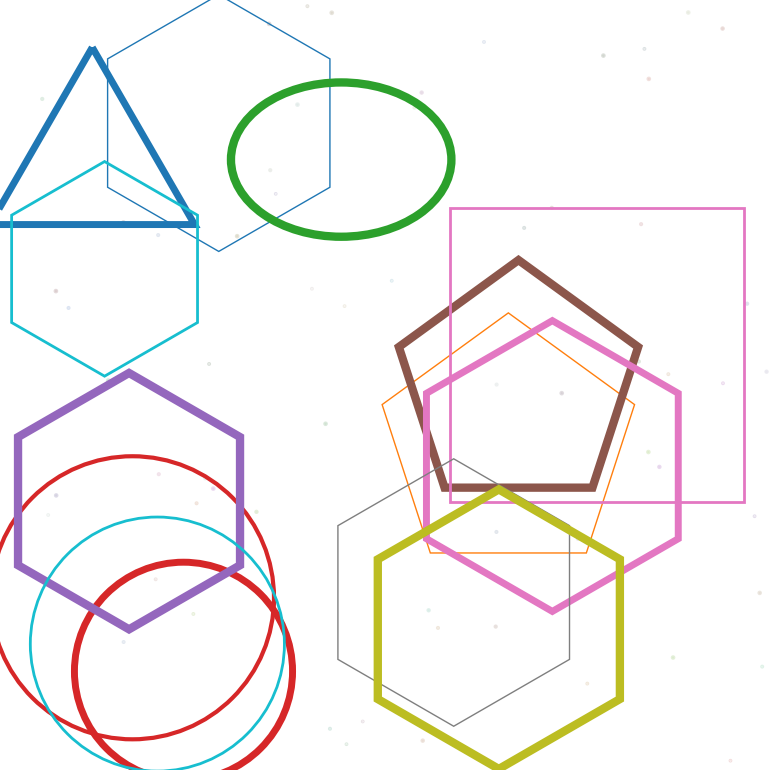[{"shape": "triangle", "thickness": 2.5, "radius": 0.77, "center": [0.12, 0.785]}, {"shape": "hexagon", "thickness": 0.5, "radius": 0.83, "center": [0.284, 0.84]}, {"shape": "pentagon", "thickness": 0.5, "radius": 0.86, "center": [0.66, 0.421]}, {"shape": "oval", "thickness": 3, "radius": 0.72, "center": [0.443, 0.793]}, {"shape": "circle", "thickness": 1.5, "radius": 0.92, "center": [0.172, 0.224]}, {"shape": "circle", "thickness": 2.5, "radius": 0.71, "center": [0.238, 0.128]}, {"shape": "hexagon", "thickness": 3, "radius": 0.83, "center": [0.168, 0.349]}, {"shape": "pentagon", "thickness": 3, "radius": 0.82, "center": [0.673, 0.499]}, {"shape": "square", "thickness": 1, "radius": 0.95, "center": [0.775, 0.539]}, {"shape": "hexagon", "thickness": 2.5, "radius": 0.94, "center": [0.717, 0.395]}, {"shape": "hexagon", "thickness": 0.5, "radius": 0.87, "center": [0.589, 0.23]}, {"shape": "hexagon", "thickness": 3, "radius": 0.91, "center": [0.648, 0.183]}, {"shape": "hexagon", "thickness": 1, "radius": 0.7, "center": [0.136, 0.651]}, {"shape": "circle", "thickness": 1, "radius": 0.82, "center": [0.204, 0.164]}]